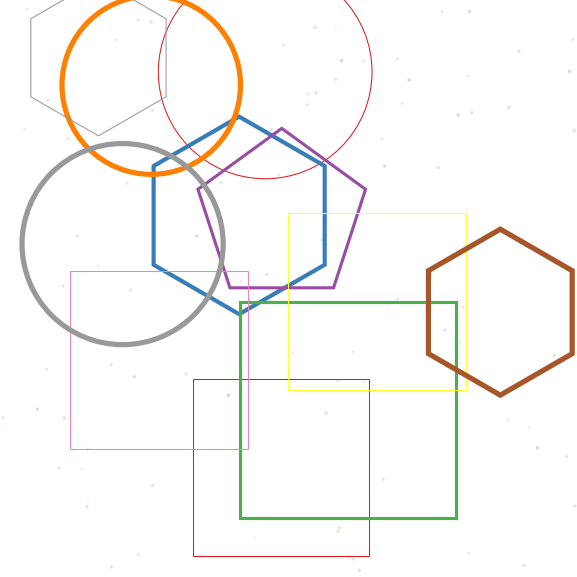[{"shape": "circle", "thickness": 0.5, "radius": 0.93, "center": [0.459, 0.875]}, {"shape": "square", "thickness": 0.5, "radius": 0.76, "center": [0.486, 0.19]}, {"shape": "hexagon", "thickness": 2, "radius": 0.86, "center": [0.414, 0.626]}, {"shape": "square", "thickness": 1.5, "radius": 0.94, "center": [0.603, 0.289]}, {"shape": "pentagon", "thickness": 1.5, "radius": 0.76, "center": [0.488, 0.624]}, {"shape": "circle", "thickness": 2.5, "radius": 0.77, "center": [0.262, 0.852]}, {"shape": "square", "thickness": 0.5, "radius": 0.77, "center": [0.653, 0.477]}, {"shape": "hexagon", "thickness": 2.5, "radius": 0.72, "center": [0.866, 0.459]}, {"shape": "square", "thickness": 0.5, "radius": 0.77, "center": [0.275, 0.376]}, {"shape": "circle", "thickness": 2.5, "radius": 0.87, "center": [0.212, 0.576]}, {"shape": "hexagon", "thickness": 0.5, "radius": 0.68, "center": [0.17, 0.899]}]